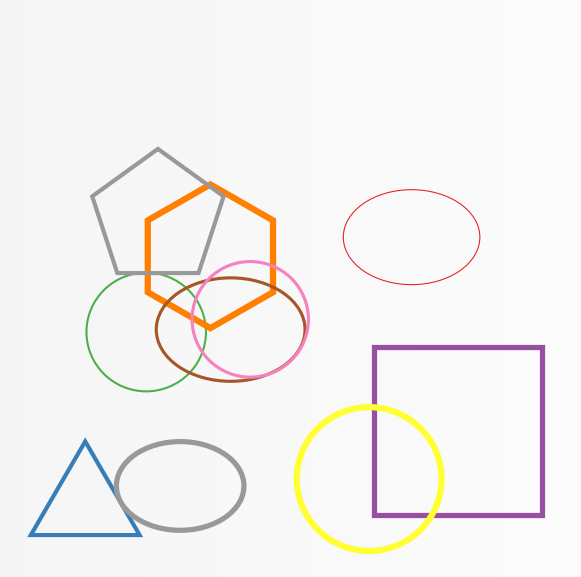[{"shape": "oval", "thickness": 0.5, "radius": 0.59, "center": [0.708, 0.588]}, {"shape": "triangle", "thickness": 2, "radius": 0.54, "center": [0.147, 0.127]}, {"shape": "circle", "thickness": 1, "radius": 0.51, "center": [0.252, 0.424]}, {"shape": "square", "thickness": 2.5, "radius": 0.73, "center": [0.788, 0.253]}, {"shape": "hexagon", "thickness": 3, "radius": 0.62, "center": [0.362, 0.555]}, {"shape": "circle", "thickness": 3, "radius": 0.62, "center": [0.635, 0.17]}, {"shape": "oval", "thickness": 1.5, "radius": 0.64, "center": [0.397, 0.428]}, {"shape": "circle", "thickness": 1.5, "radius": 0.5, "center": [0.431, 0.446]}, {"shape": "pentagon", "thickness": 2, "radius": 0.59, "center": [0.272, 0.622]}, {"shape": "oval", "thickness": 2.5, "radius": 0.55, "center": [0.31, 0.158]}]